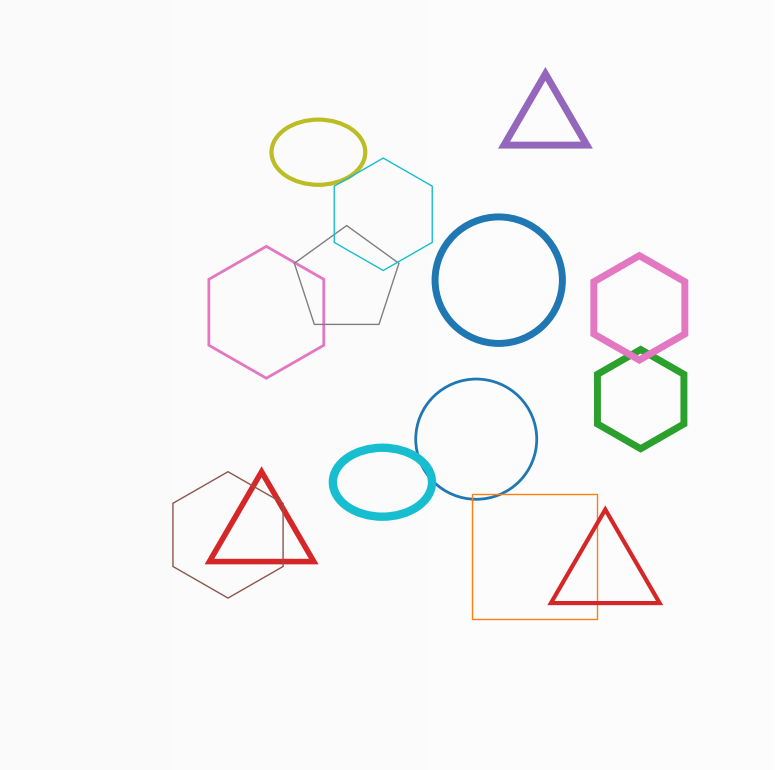[{"shape": "circle", "thickness": 1, "radius": 0.39, "center": [0.614, 0.43]}, {"shape": "circle", "thickness": 2.5, "radius": 0.41, "center": [0.644, 0.636]}, {"shape": "square", "thickness": 0.5, "radius": 0.4, "center": [0.69, 0.277]}, {"shape": "hexagon", "thickness": 2.5, "radius": 0.32, "center": [0.827, 0.482]}, {"shape": "triangle", "thickness": 1.5, "radius": 0.41, "center": [0.781, 0.257]}, {"shape": "triangle", "thickness": 2, "radius": 0.39, "center": [0.338, 0.31]}, {"shape": "triangle", "thickness": 2.5, "radius": 0.31, "center": [0.704, 0.842]}, {"shape": "hexagon", "thickness": 0.5, "radius": 0.41, "center": [0.294, 0.305]}, {"shape": "hexagon", "thickness": 2.5, "radius": 0.34, "center": [0.825, 0.6]}, {"shape": "hexagon", "thickness": 1, "radius": 0.43, "center": [0.344, 0.594]}, {"shape": "pentagon", "thickness": 0.5, "radius": 0.35, "center": [0.447, 0.636]}, {"shape": "oval", "thickness": 1.5, "radius": 0.3, "center": [0.411, 0.802]}, {"shape": "hexagon", "thickness": 0.5, "radius": 0.37, "center": [0.495, 0.722]}, {"shape": "oval", "thickness": 3, "radius": 0.32, "center": [0.493, 0.374]}]